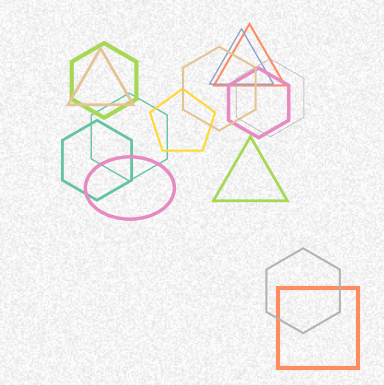[{"shape": "hexagon", "thickness": 2, "radius": 0.52, "center": [0.252, 0.584]}, {"shape": "hexagon", "thickness": 1, "radius": 0.57, "center": [0.336, 0.644]}, {"shape": "square", "thickness": 3, "radius": 0.52, "center": [0.826, 0.148]}, {"shape": "triangle", "thickness": 1.5, "radius": 0.53, "center": [0.648, 0.831]}, {"shape": "triangle", "thickness": 1, "radius": 0.48, "center": [0.627, 0.829]}, {"shape": "oval", "thickness": 2.5, "radius": 0.58, "center": [0.337, 0.512]}, {"shape": "hexagon", "thickness": 2.5, "radius": 0.45, "center": [0.672, 0.733]}, {"shape": "hexagon", "thickness": 3, "radius": 0.48, "center": [0.27, 0.791]}, {"shape": "triangle", "thickness": 2, "radius": 0.55, "center": [0.65, 0.534]}, {"shape": "pentagon", "thickness": 1.5, "radius": 0.44, "center": [0.474, 0.681]}, {"shape": "hexagon", "thickness": 1.5, "radius": 0.54, "center": [0.57, 0.77]}, {"shape": "triangle", "thickness": 2, "radius": 0.49, "center": [0.261, 0.777]}, {"shape": "hexagon", "thickness": 1.5, "radius": 0.55, "center": [0.787, 0.245]}, {"shape": "hexagon", "thickness": 0.5, "radius": 0.51, "center": [0.701, 0.746]}]